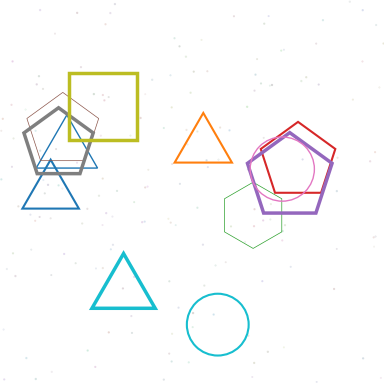[{"shape": "triangle", "thickness": 1, "radius": 0.46, "center": [0.174, 0.609]}, {"shape": "triangle", "thickness": 1.5, "radius": 0.42, "center": [0.132, 0.501]}, {"shape": "triangle", "thickness": 1.5, "radius": 0.43, "center": [0.528, 0.621]}, {"shape": "hexagon", "thickness": 0.5, "radius": 0.43, "center": [0.657, 0.441]}, {"shape": "pentagon", "thickness": 1.5, "radius": 0.51, "center": [0.774, 0.582]}, {"shape": "pentagon", "thickness": 2.5, "radius": 0.58, "center": [0.753, 0.54]}, {"shape": "pentagon", "thickness": 0.5, "radius": 0.49, "center": [0.163, 0.662]}, {"shape": "circle", "thickness": 1, "radius": 0.42, "center": [0.733, 0.561]}, {"shape": "pentagon", "thickness": 2.5, "radius": 0.47, "center": [0.152, 0.625]}, {"shape": "square", "thickness": 2.5, "radius": 0.44, "center": [0.267, 0.723]}, {"shape": "circle", "thickness": 1.5, "radius": 0.4, "center": [0.566, 0.157]}, {"shape": "triangle", "thickness": 2.5, "radius": 0.47, "center": [0.321, 0.247]}]